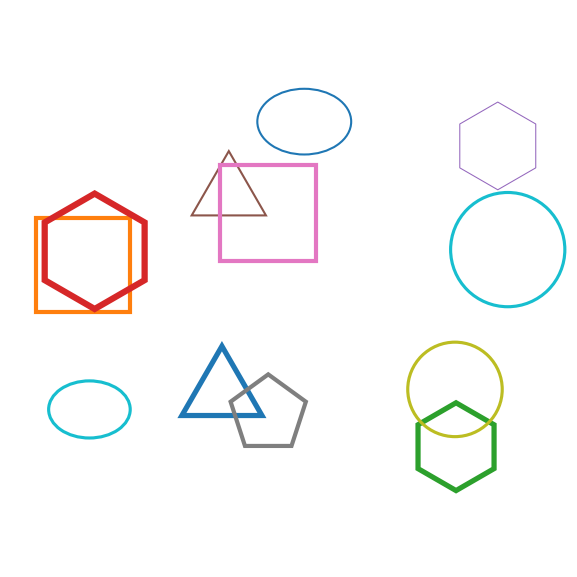[{"shape": "triangle", "thickness": 2.5, "radius": 0.4, "center": [0.384, 0.32]}, {"shape": "oval", "thickness": 1, "radius": 0.41, "center": [0.527, 0.789]}, {"shape": "square", "thickness": 2, "radius": 0.41, "center": [0.144, 0.54]}, {"shape": "hexagon", "thickness": 2.5, "radius": 0.38, "center": [0.79, 0.226]}, {"shape": "hexagon", "thickness": 3, "radius": 0.5, "center": [0.164, 0.564]}, {"shape": "hexagon", "thickness": 0.5, "radius": 0.38, "center": [0.862, 0.746]}, {"shape": "triangle", "thickness": 1, "radius": 0.37, "center": [0.396, 0.663]}, {"shape": "square", "thickness": 2, "radius": 0.42, "center": [0.464, 0.63]}, {"shape": "pentagon", "thickness": 2, "radius": 0.34, "center": [0.464, 0.282]}, {"shape": "circle", "thickness": 1.5, "radius": 0.41, "center": [0.788, 0.325]}, {"shape": "circle", "thickness": 1.5, "radius": 0.49, "center": [0.879, 0.567]}, {"shape": "oval", "thickness": 1.5, "radius": 0.35, "center": [0.155, 0.29]}]